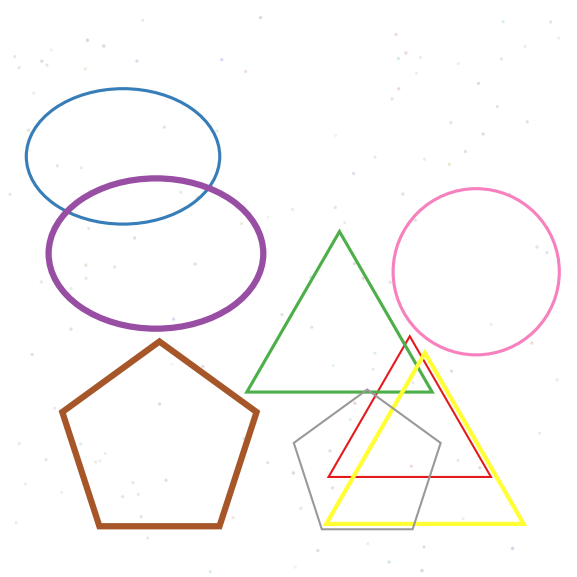[{"shape": "triangle", "thickness": 1, "radius": 0.81, "center": [0.71, 0.254]}, {"shape": "oval", "thickness": 1.5, "radius": 0.84, "center": [0.213, 0.728]}, {"shape": "triangle", "thickness": 1.5, "radius": 0.93, "center": [0.588, 0.413]}, {"shape": "oval", "thickness": 3, "radius": 0.93, "center": [0.27, 0.56]}, {"shape": "triangle", "thickness": 2, "radius": 0.99, "center": [0.736, 0.191]}, {"shape": "pentagon", "thickness": 3, "radius": 0.88, "center": [0.276, 0.231]}, {"shape": "circle", "thickness": 1.5, "radius": 0.72, "center": [0.825, 0.529]}, {"shape": "pentagon", "thickness": 1, "radius": 0.67, "center": [0.636, 0.191]}]